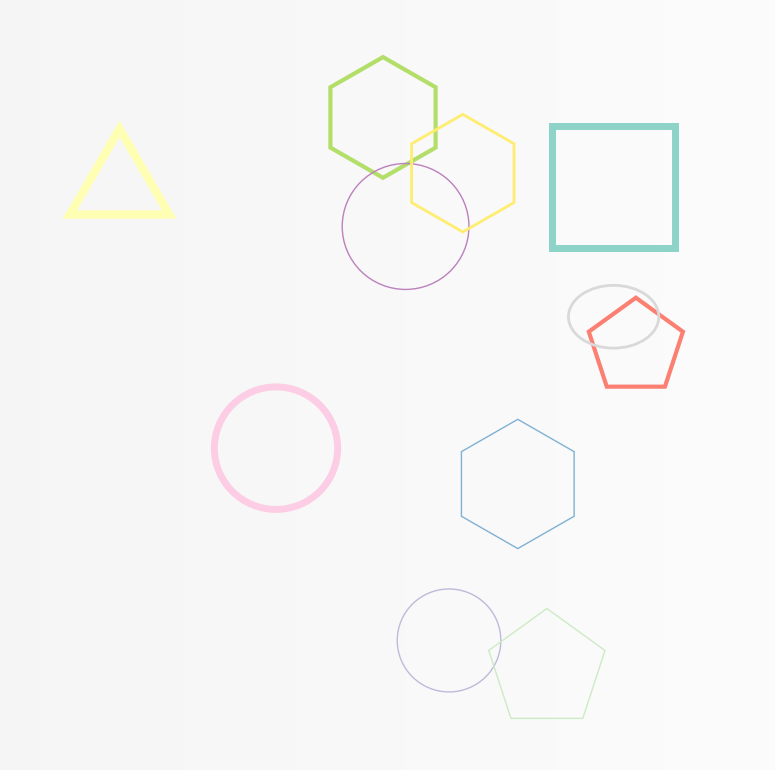[{"shape": "square", "thickness": 2.5, "radius": 0.4, "center": [0.791, 0.757]}, {"shape": "triangle", "thickness": 3, "radius": 0.37, "center": [0.154, 0.759]}, {"shape": "circle", "thickness": 0.5, "radius": 0.33, "center": [0.579, 0.168]}, {"shape": "pentagon", "thickness": 1.5, "radius": 0.32, "center": [0.82, 0.55]}, {"shape": "hexagon", "thickness": 0.5, "radius": 0.42, "center": [0.668, 0.371]}, {"shape": "hexagon", "thickness": 1.5, "radius": 0.39, "center": [0.494, 0.847]}, {"shape": "circle", "thickness": 2.5, "radius": 0.4, "center": [0.356, 0.418]}, {"shape": "oval", "thickness": 1, "radius": 0.29, "center": [0.792, 0.589]}, {"shape": "circle", "thickness": 0.5, "radius": 0.41, "center": [0.523, 0.706]}, {"shape": "pentagon", "thickness": 0.5, "radius": 0.39, "center": [0.706, 0.131]}, {"shape": "hexagon", "thickness": 1, "radius": 0.38, "center": [0.597, 0.775]}]